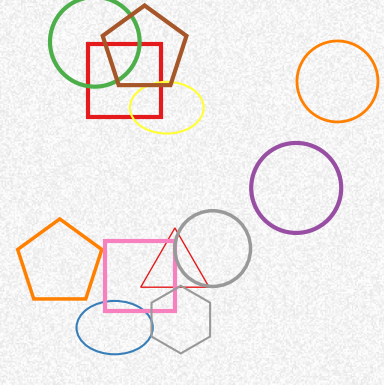[{"shape": "triangle", "thickness": 1, "radius": 0.51, "center": [0.454, 0.305]}, {"shape": "square", "thickness": 3, "radius": 0.47, "center": [0.323, 0.791]}, {"shape": "oval", "thickness": 1.5, "radius": 0.5, "center": [0.298, 0.149]}, {"shape": "circle", "thickness": 3, "radius": 0.58, "center": [0.246, 0.891]}, {"shape": "circle", "thickness": 3, "radius": 0.58, "center": [0.769, 0.512]}, {"shape": "circle", "thickness": 2, "radius": 0.53, "center": [0.877, 0.788]}, {"shape": "pentagon", "thickness": 2.5, "radius": 0.57, "center": [0.155, 0.316]}, {"shape": "oval", "thickness": 1.5, "radius": 0.48, "center": [0.433, 0.72]}, {"shape": "pentagon", "thickness": 3, "radius": 0.57, "center": [0.376, 0.871]}, {"shape": "square", "thickness": 3, "radius": 0.45, "center": [0.364, 0.283]}, {"shape": "hexagon", "thickness": 1.5, "radius": 0.44, "center": [0.47, 0.17]}, {"shape": "circle", "thickness": 2.5, "radius": 0.49, "center": [0.552, 0.354]}]